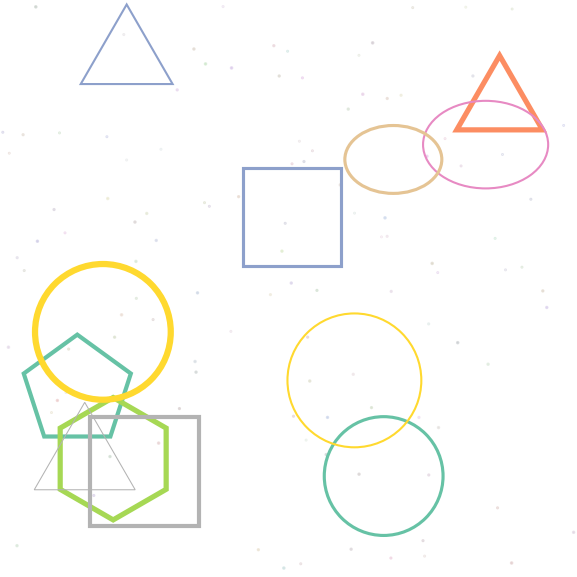[{"shape": "circle", "thickness": 1.5, "radius": 0.51, "center": [0.664, 0.175]}, {"shape": "pentagon", "thickness": 2, "radius": 0.49, "center": [0.134, 0.322]}, {"shape": "triangle", "thickness": 2.5, "radius": 0.43, "center": [0.865, 0.817]}, {"shape": "square", "thickness": 1.5, "radius": 0.43, "center": [0.506, 0.623]}, {"shape": "triangle", "thickness": 1, "radius": 0.46, "center": [0.219, 0.9]}, {"shape": "oval", "thickness": 1, "radius": 0.54, "center": [0.841, 0.749]}, {"shape": "hexagon", "thickness": 2.5, "radius": 0.53, "center": [0.196, 0.205]}, {"shape": "circle", "thickness": 1, "radius": 0.58, "center": [0.614, 0.34]}, {"shape": "circle", "thickness": 3, "radius": 0.59, "center": [0.178, 0.424]}, {"shape": "oval", "thickness": 1.5, "radius": 0.42, "center": [0.681, 0.723]}, {"shape": "triangle", "thickness": 0.5, "radius": 0.5, "center": [0.147, 0.202]}, {"shape": "square", "thickness": 2, "radius": 0.47, "center": [0.251, 0.183]}]